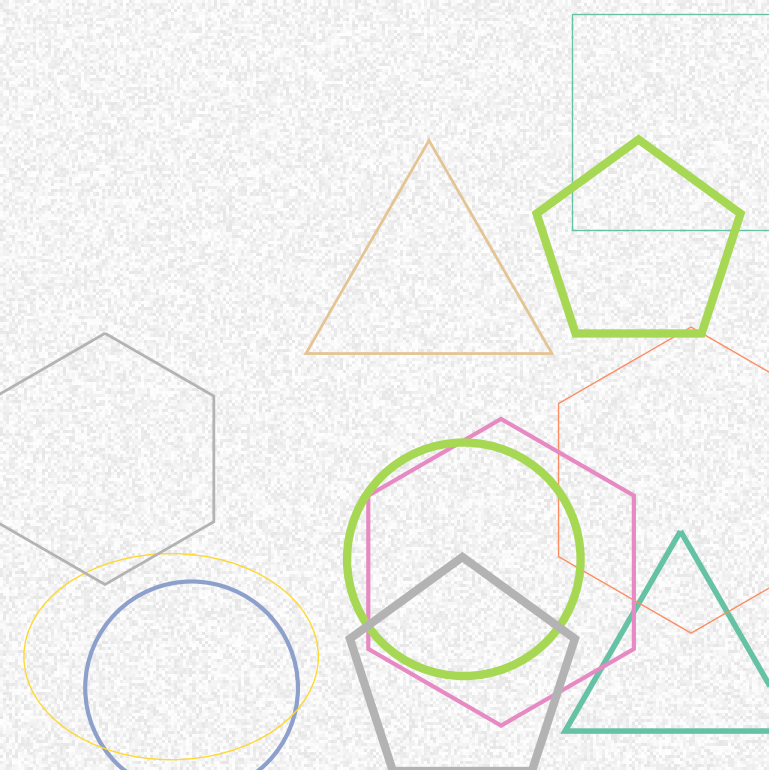[{"shape": "triangle", "thickness": 2, "radius": 0.87, "center": [0.884, 0.137]}, {"shape": "square", "thickness": 0.5, "radius": 0.7, "center": [0.884, 0.842]}, {"shape": "hexagon", "thickness": 0.5, "radius": 0.99, "center": [0.897, 0.376]}, {"shape": "circle", "thickness": 1.5, "radius": 0.69, "center": [0.249, 0.107]}, {"shape": "hexagon", "thickness": 1.5, "radius": 1.0, "center": [0.651, 0.257]}, {"shape": "circle", "thickness": 3, "radius": 0.76, "center": [0.602, 0.274]}, {"shape": "pentagon", "thickness": 3, "radius": 0.7, "center": [0.829, 0.68]}, {"shape": "oval", "thickness": 0.5, "radius": 0.96, "center": [0.222, 0.147]}, {"shape": "triangle", "thickness": 1, "radius": 0.92, "center": [0.557, 0.633]}, {"shape": "hexagon", "thickness": 1, "radius": 0.82, "center": [0.136, 0.404]}, {"shape": "pentagon", "thickness": 3, "radius": 0.77, "center": [0.601, 0.123]}]